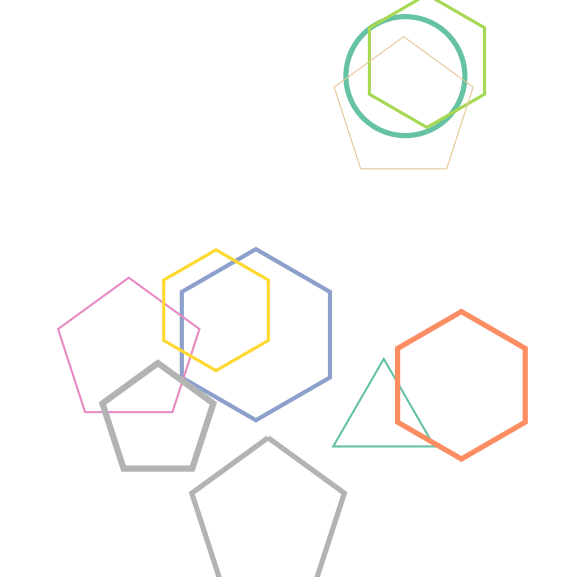[{"shape": "circle", "thickness": 2.5, "radius": 0.51, "center": [0.702, 0.867]}, {"shape": "triangle", "thickness": 1, "radius": 0.51, "center": [0.665, 0.277]}, {"shape": "hexagon", "thickness": 2.5, "radius": 0.64, "center": [0.799, 0.332]}, {"shape": "hexagon", "thickness": 2, "radius": 0.74, "center": [0.443, 0.42]}, {"shape": "pentagon", "thickness": 1, "radius": 0.64, "center": [0.223, 0.39]}, {"shape": "hexagon", "thickness": 1.5, "radius": 0.58, "center": [0.739, 0.894]}, {"shape": "hexagon", "thickness": 1.5, "radius": 0.52, "center": [0.374, 0.462]}, {"shape": "pentagon", "thickness": 0.5, "radius": 0.63, "center": [0.699, 0.809]}, {"shape": "pentagon", "thickness": 3, "radius": 0.5, "center": [0.273, 0.269]}, {"shape": "pentagon", "thickness": 2.5, "radius": 0.69, "center": [0.464, 0.102]}]